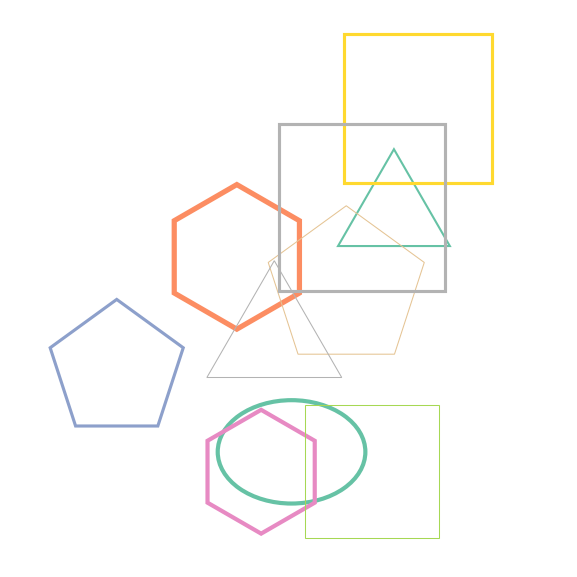[{"shape": "oval", "thickness": 2, "radius": 0.64, "center": [0.505, 0.217]}, {"shape": "triangle", "thickness": 1, "radius": 0.56, "center": [0.682, 0.629]}, {"shape": "hexagon", "thickness": 2.5, "radius": 0.63, "center": [0.41, 0.554]}, {"shape": "pentagon", "thickness": 1.5, "radius": 0.61, "center": [0.202, 0.359]}, {"shape": "hexagon", "thickness": 2, "radius": 0.54, "center": [0.452, 0.182]}, {"shape": "square", "thickness": 0.5, "radius": 0.58, "center": [0.644, 0.183]}, {"shape": "square", "thickness": 1.5, "radius": 0.64, "center": [0.724, 0.812]}, {"shape": "pentagon", "thickness": 0.5, "radius": 0.71, "center": [0.6, 0.501]}, {"shape": "square", "thickness": 1.5, "radius": 0.72, "center": [0.627, 0.64]}, {"shape": "triangle", "thickness": 0.5, "radius": 0.67, "center": [0.475, 0.413]}]